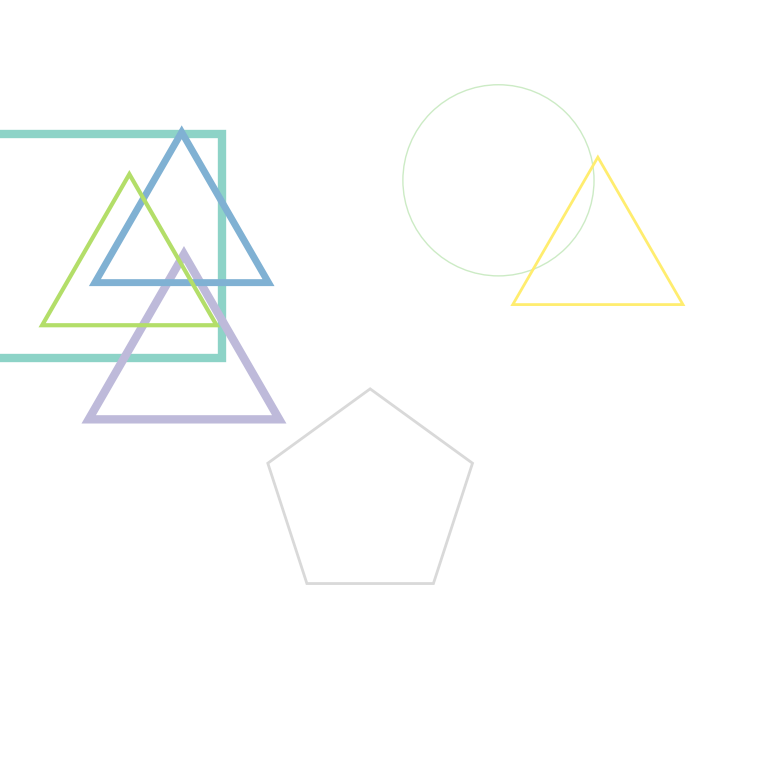[{"shape": "square", "thickness": 3, "radius": 0.72, "center": [0.144, 0.681]}, {"shape": "triangle", "thickness": 3, "radius": 0.71, "center": [0.239, 0.527]}, {"shape": "triangle", "thickness": 2.5, "radius": 0.65, "center": [0.236, 0.698]}, {"shape": "triangle", "thickness": 1.5, "radius": 0.65, "center": [0.168, 0.643]}, {"shape": "pentagon", "thickness": 1, "radius": 0.7, "center": [0.481, 0.355]}, {"shape": "circle", "thickness": 0.5, "radius": 0.62, "center": [0.647, 0.766]}, {"shape": "triangle", "thickness": 1, "radius": 0.64, "center": [0.776, 0.668]}]